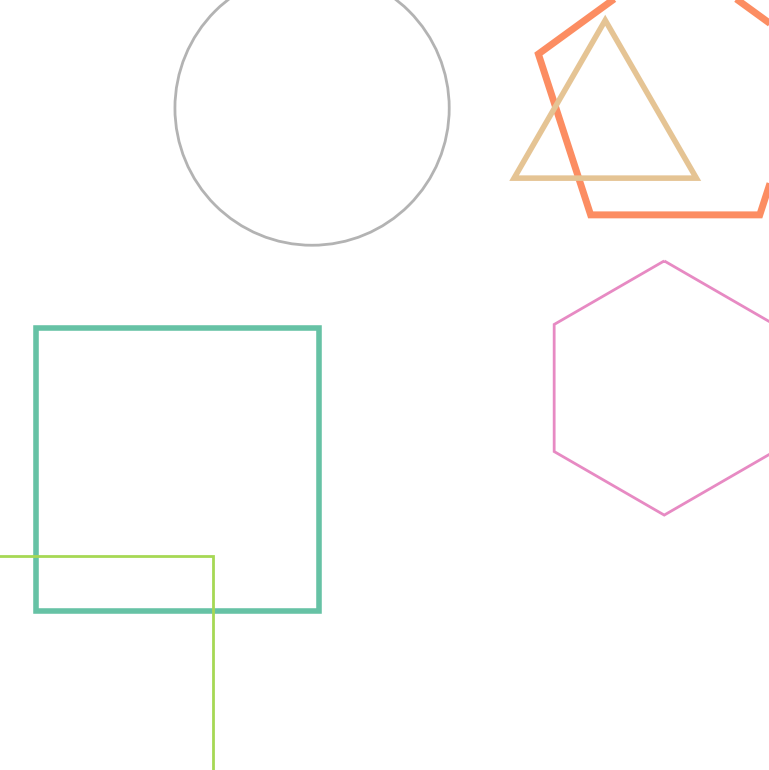[{"shape": "square", "thickness": 2, "radius": 0.92, "center": [0.231, 0.39]}, {"shape": "pentagon", "thickness": 2.5, "radius": 0.93, "center": [0.877, 0.872]}, {"shape": "hexagon", "thickness": 1, "radius": 0.83, "center": [0.863, 0.496]}, {"shape": "square", "thickness": 1, "radius": 0.87, "center": [0.102, 0.103]}, {"shape": "triangle", "thickness": 2, "radius": 0.68, "center": [0.786, 0.837]}, {"shape": "circle", "thickness": 1, "radius": 0.89, "center": [0.405, 0.86]}]